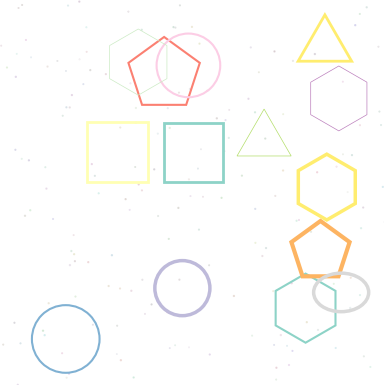[{"shape": "hexagon", "thickness": 1.5, "radius": 0.45, "center": [0.794, 0.2]}, {"shape": "square", "thickness": 2, "radius": 0.38, "center": [0.502, 0.603]}, {"shape": "square", "thickness": 2, "radius": 0.39, "center": [0.305, 0.605]}, {"shape": "circle", "thickness": 2.5, "radius": 0.36, "center": [0.474, 0.252]}, {"shape": "pentagon", "thickness": 1.5, "radius": 0.49, "center": [0.426, 0.807]}, {"shape": "circle", "thickness": 1.5, "radius": 0.44, "center": [0.171, 0.12]}, {"shape": "pentagon", "thickness": 3, "radius": 0.4, "center": [0.832, 0.347]}, {"shape": "triangle", "thickness": 0.5, "radius": 0.41, "center": [0.686, 0.635]}, {"shape": "circle", "thickness": 1.5, "radius": 0.41, "center": [0.489, 0.83]}, {"shape": "oval", "thickness": 2.5, "radius": 0.36, "center": [0.886, 0.24]}, {"shape": "hexagon", "thickness": 0.5, "radius": 0.42, "center": [0.88, 0.744]}, {"shape": "hexagon", "thickness": 0.5, "radius": 0.43, "center": [0.359, 0.839]}, {"shape": "triangle", "thickness": 2, "radius": 0.4, "center": [0.844, 0.881]}, {"shape": "hexagon", "thickness": 2.5, "radius": 0.43, "center": [0.849, 0.514]}]